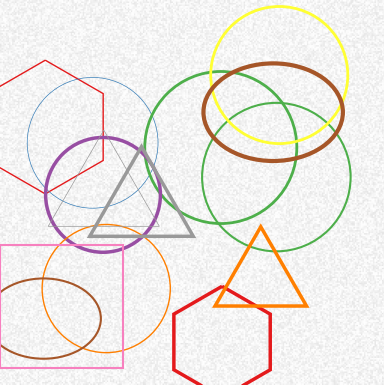[{"shape": "hexagon", "thickness": 1, "radius": 0.87, "center": [0.118, 0.67]}, {"shape": "hexagon", "thickness": 2.5, "radius": 0.72, "center": [0.577, 0.112]}, {"shape": "circle", "thickness": 0.5, "radius": 0.85, "center": [0.241, 0.629]}, {"shape": "circle", "thickness": 1.5, "radius": 0.96, "center": [0.718, 0.54]}, {"shape": "circle", "thickness": 2, "radius": 0.99, "center": [0.573, 0.617]}, {"shape": "circle", "thickness": 2.5, "radius": 0.75, "center": [0.268, 0.494]}, {"shape": "triangle", "thickness": 2.5, "radius": 0.69, "center": [0.677, 0.274]}, {"shape": "circle", "thickness": 1, "radius": 0.83, "center": [0.276, 0.25]}, {"shape": "circle", "thickness": 2, "radius": 0.89, "center": [0.725, 0.805]}, {"shape": "oval", "thickness": 1.5, "radius": 0.74, "center": [0.113, 0.172]}, {"shape": "oval", "thickness": 3, "radius": 0.91, "center": [0.71, 0.709]}, {"shape": "square", "thickness": 1.5, "radius": 0.8, "center": [0.16, 0.204]}, {"shape": "triangle", "thickness": 0.5, "radius": 0.83, "center": [0.27, 0.496]}, {"shape": "triangle", "thickness": 2.5, "radius": 0.78, "center": [0.368, 0.464]}]